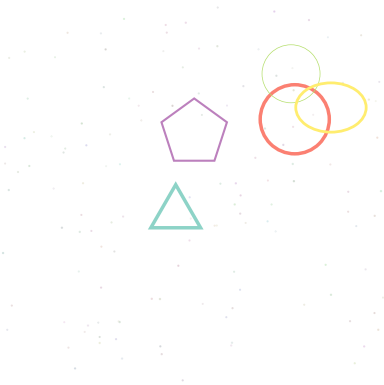[{"shape": "triangle", "thickness": 2.5, "radius": 0.37, "center": [0.456, 0.446]}, {"shape": "circle", "thickness": 2.5, "radius": 0.45, "center": [0.766, 0.69]}, {"shape": "circle", "thickness": 0.5, "radius": 0.38, "center": [0.756, 0.808]}, {"shape": "pentagon", "thickness": 1.5, "radius": 0.45, "center": [0.504, 0.655]}, {"shape": "oval", "thickness": 2, "radius": 0.46, "center": [0.86, 0.721]}]